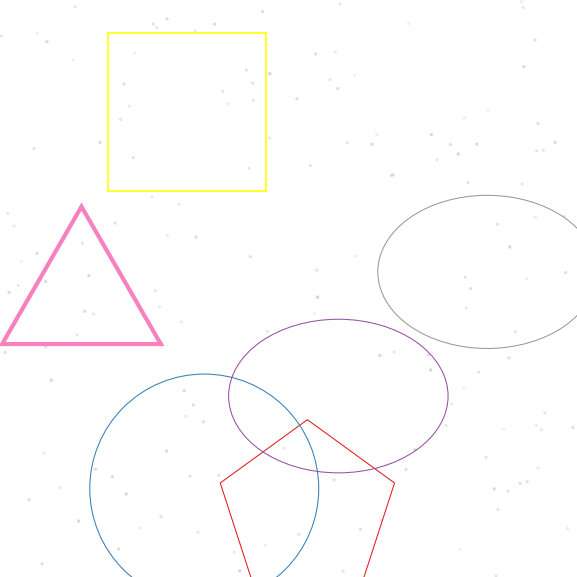[{"shape": "pentagon", "thickness": 0.5, "radius": 0.79, "center": [0.532, 0.114]}, {"shape": "circle", "thickness": 0.5, "radius": 0.99, "center": [0.354, 0.153]}, {"shape": "oval", "thickness": 0.5, "radius": 0.95, "center": [0.586, 0.313]}, {"shape": "square", "thickness": 1, "radius": 0.69, "center": [0.324, 0.805]}, {"shape": "triangle", "thickness": 2, "radius": 0.79, "center": [0.141, 0.483]}, {"shape": "oval", "thickness": 0.5, "radius": 0.95, "center": [0.844, 0.528]}]